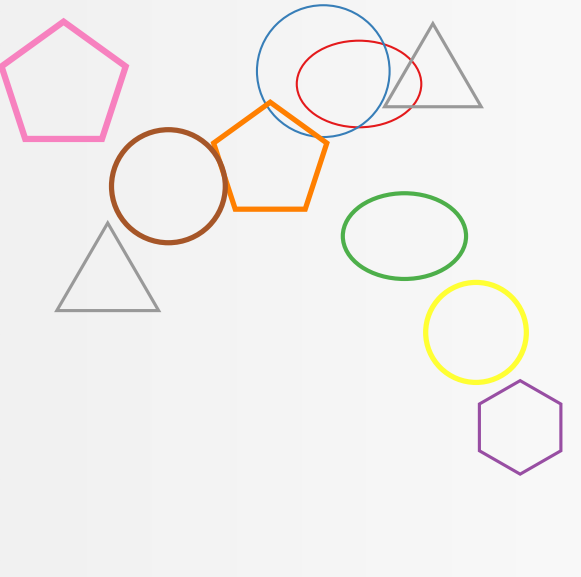[{"shape": "oval", "thickness": 1, "radius": 0.54, "center": [0.618, 0.854]}, {"shape": "circle", "thickness": 1, "radius": 0.57, "center": [0.556, 0.876]}, {"shape": "oval", "thickness": 2, "radius": 0.53, "center": [0.696, 0.59]}, {"shape": "hexagon", "thickness": 1.5, "radius": 0.4, "center": [0.895, 0.259]}, {"shape": "pentagon", "thickness": 2.5, "radius": 0.51, "center": [0.465, 0.72]}, {"shape": "circle", "thickness": 2.5, "radius": 0.43, "center": [0.819, 0.424]}, {"shape": "circle", "thickness": 2.5, "radius": 0.49, "center": [0.29, 0.677]}, {"shape": "pentagon", "thickness": 3, "radius": 0.56, "center": [0.109, 0.849]}, {"shape": "triangle", "thickness": 1.5, "radius": 0.48, "center": [0.745, 0.862]}, {"shape": "triangle", "thickness": 1.5, "radius": 0.51, "center": [0.185, 0.512]}]